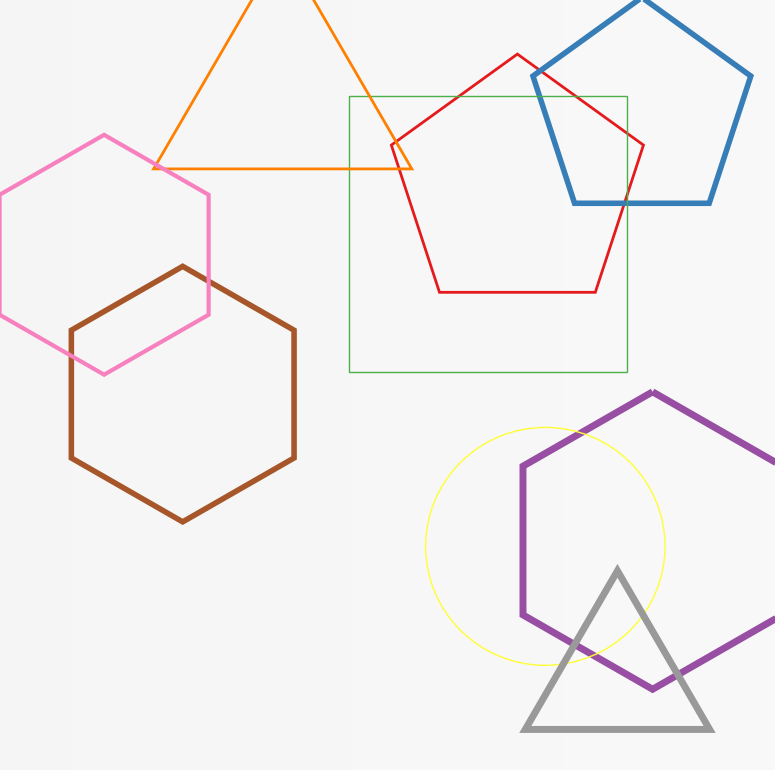[{"shape": "pentagon", "thickness": 1, "radius": 0.86, "center": [0.668, 0.759]}, {"shape": "pentagon", "thickness": 2, "radius": 0.74, "center": [0.828, 0.856]}, {"shape": "square", "thickness": 0.5, "radius": 0.9, "center": [0.629, 0.696]}, {"shape": "hexagon", "thickness": 2.5, "radius": 0.97, "center": [0.842, 0.298]}, {"shape": "triangle", "thickness": 1, "radius": 0.96, "center": [0.365, 0.877]}, {"shape": "circle", "thickness": 0.5, "radius": 0.77, "center": [0.704, 0.29]}, {"shape": "hexagon", "thickness": 2, "radius": 0.83, "center": [0.236, 0.488]}, {"shape": "hexagon", "thickness": 1.5, "radius": 0.78, "center": [0.134, 0.669]}, {"shape": "triangle", "thickness": 2.5, "radius": 0.69, "center": [0.797, 0.121]}]